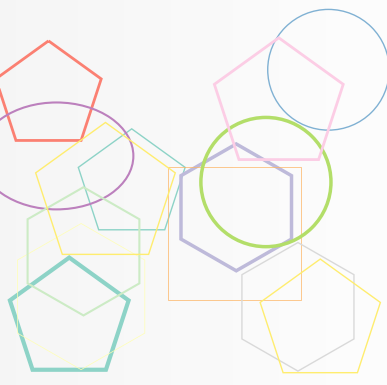[{"shape": "pentagon", "thickness": 1, "radius": 0.72, "center": [0.34, 0.52]}, {"shape": "pentagon", "thickness": 3, "radius": 0.81, "center": [0.179, 0.17]}, {"shape": "hexagon", "thickness": 0.5, "radius": 0.95, "center": [0.209, 0.23]}, {"shape": "hexagon", "thickness": 2.5, "radius": 0.82, "center": [0.61, 0.461]}, {"shape": "pentagon", "thickness": 2, "radius": 0.71, "center": [0.125, 0.751]}, {"shape": "circle", "thickness": 1, "radius": 0.78, "center": [0.848, 0.819]}, {"shape": "square", "thickness": 0.5, "radius": 0.86, "center": [0.606, 0.393]}, {"shape": "circle", "thickness": 2.5, "radius": 0.84, "center": [0.686, 0.527]}, {"shape": "pentagon", "thickness": 2, "radius": 0.87, "center": [0.719, 0.727]}, {"shape": "hexagon", "thickness": 1, "radius": 0.83, "center": [0.769, 0.203]}, {"shape": "oval", "thickness": 1.5, "radius": 0.99, "center": [0.146, 0.595]}, {"shape": "hexagon", "thickness": 1.5, "radius": 0.83, "center": [0.215, 0.347]}, {"shape": "pentagon", "thickness": 1, "radius": 0.95, "center": [0.272, 0.492]}, {"shape": "pentagon", "thickness": 1, "radius": 0.82, "center": [0.826, 0.164]}]